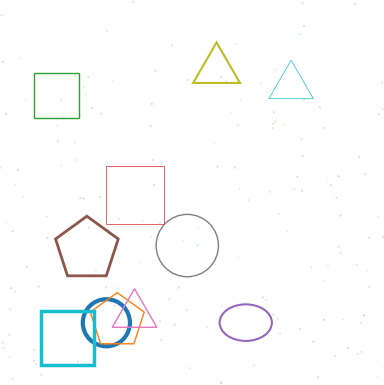[{"shape": "circle", "thickness": 3, "radius": 0.31, "center": [0.276, 0.162]}, {"shape": "pentagon", "thickness": 1, "radius": 0.37, "center": [0.305, 0.167]}, {"shape": "square", "thickness": 1, "radius": 0.29, "center": [0.146, 0.751]}, {"shape": "square", "thickness": 0.5, "radius": 0.38, "center": [0.351, 0.493]}, {"shape": "oval", "thickness": 1.5, "radius": 0.34, "center": [0.638, 0.162]}, {"shape": "pentagon", "thickness": 2, "radius": 0.43, "center": [0.226, 0.353]}, {"shape": "triangle", "thickness": 1, "radius": 0.33, "center": [0.349, 0.183]}, {"shape": "circle", "thickness": 1, "radius": 0.4, "center": [0.486, 0.362]}, {"shape": "triangle", "thickness": 1.5, "radius": 0.35, "center": [0.563, 0.82]}, {"shape": "triangle", "thickness": 0.5, "radius": 0.33, "center": [0.756, 0.777]}, {"shape": "square", "thickness": 2.5, "radius": 0.35, "center": [0.175, 0.122]}]